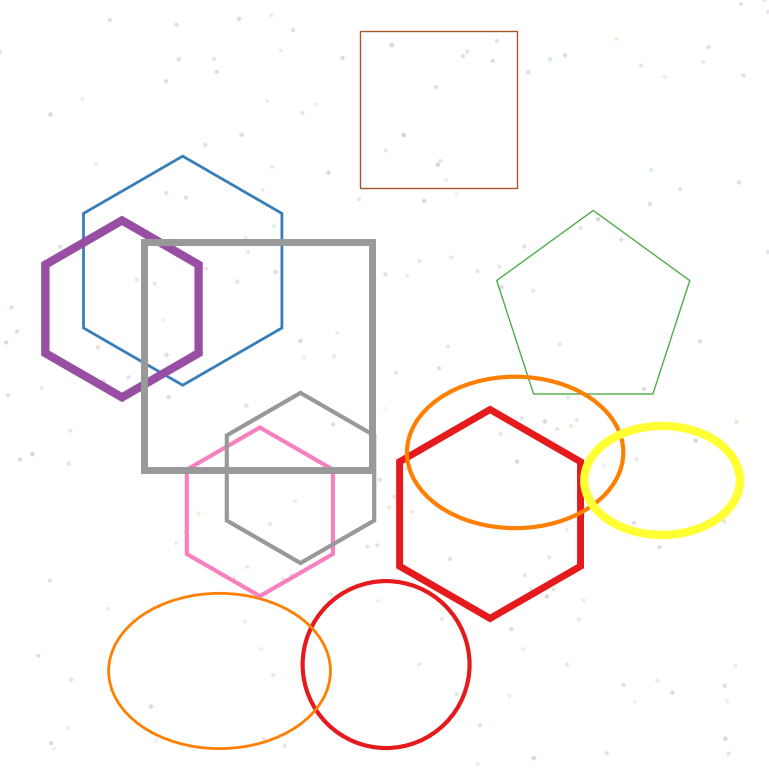[{"shape": "circle", "thickness": 1.5, "radius": 0.54, "center": [0.501, 0.137]}, {"shape": "hexagon", "thickness": 2.5, "radius": 0.68, "center": [0.636, 0.332]}, {"shape": "hexagon", "thickness": 1, "radius": 0.74, "center": [0.237, 0.648]}, {"shape": "pentagon", "thickness": 0.5, "radius": 0.66, "center": [0.77, 0.595]}, {"shape": "hexagon", "thickness": 3, "radius": 0.57, "center": [0.158, 0.599]}, {"shape": "oval", "thickness": 1.5, "radius": 0.7, "center": [0.669, 0.412]}, {"shape": "oval", "thickness": 1, "radius": 0.72, "center": [0.285, 0.129]}, {"shape": "oval", "thickness": 3, "radius": 0.51, "center": [0.86, 0.376]}, {"shape": "square", "thickness": 0.5, "radius": 0.51, "center": [0.57, 0.858]}, {"shape": "hexagon", "thickness": 1.5, "radius": 0.55, "center": [0.338, 0.335]}, {"shape": "square", "thickness": 2.5, "radius": 0.74, "center": [0.335, 0.538]}, {"shape": "hexagon", "thickness": 1.5, "radius": 0.55, "center": [0.39, 0.379]}]